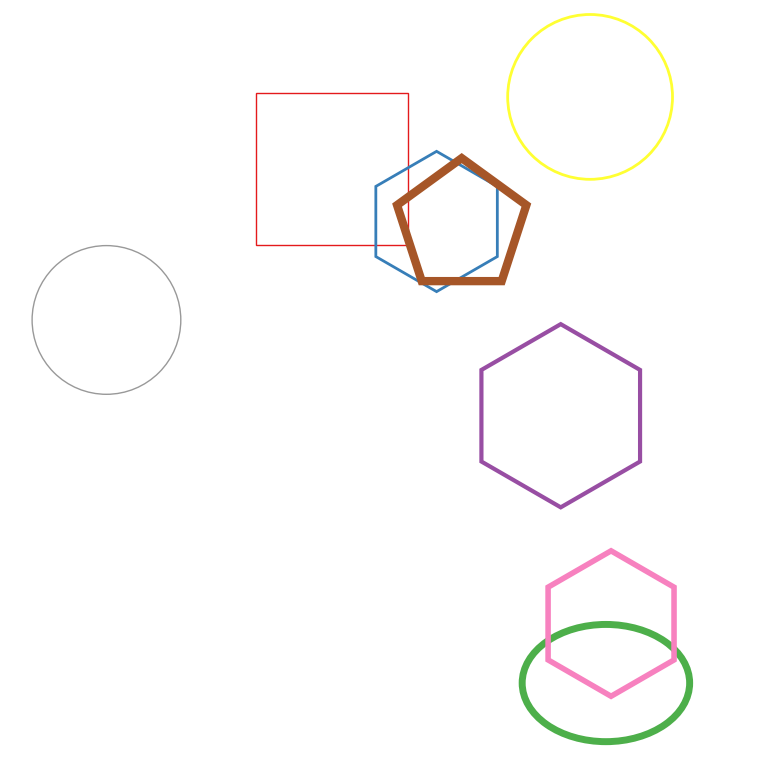[{"shape": "square", "thickness": 0.5, "radius": 0.49, "center": [0.431, 0.781]}, {"shape": "hexagon", "thickness": 1, "radius": 0.46, "center": [0.567, 0.712]}, {"shape": "oval", "thickness": 2.5, "radius": 0.54, "center": [0.787, 0.113]}, {"shape": "hexagon", "thickness": 1.5, "radius": 0.59, "center": [0.728, 0.46]}, {"shape": "circle", "thickness": 1, "radius": 0.54, "center": [0.766, 0.874]}, {"shape": "pentagon", "thickness": 3, "radius": 0.44, "center": [0.6, 0.706]}, {"shape": "hexagon", "thickness": 2, "radius": 0.47, "center": [0.794, 0.19]}, {"shape": "circle", "thickness": 0.5, "radius": 0.48, "center": [0.138, 0.584]}]